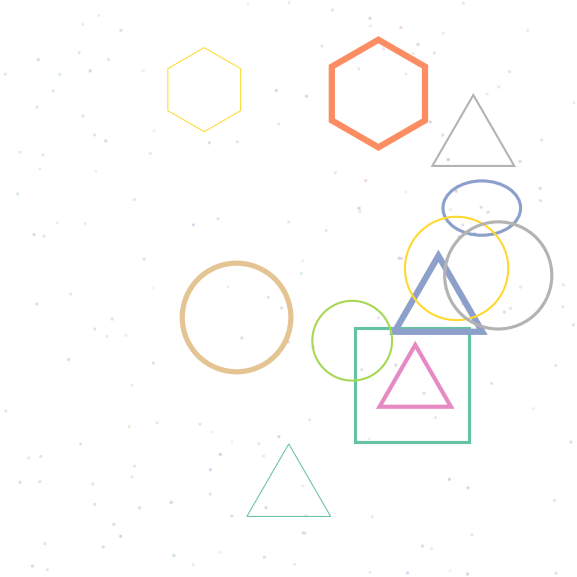[{"shape": "triangle", "thickness": 0.5, "radius": 0.42, "center": [0.5, 0.147]}, {"shape": "square", "thickness": 1.5, "radius": 0.49, "center": [0.713, 0.333]}, {"shape": "hexagon", "thickness": 3, "radius": 0.47, "center": [0.655, 0.837]}, {"shape": "oval", "thickness": 1.5, "radius": 0.34, "center": [0.834, 0.639]}, {"shape": "triangle", "thickness": 3, "radius": 0.44, "center": [0.759, 0.468]}, {"shape": "triangle", "thickness": 2, "radius": 0.36, "center": [0.719, 0.331]}, {"shape": "circle", "thickness": 1, "radius": 0.35, "center": [0.61, 0.409]}, {"shape": "circle", "thickness": 1, "radius": 0.45, "center": [0.791, 0.534]}, {"shape": "hexagon", "thickness": 0.5, "radius": 0.36, "center": [0.354, 0.844]}, {"shape": "circle", "thickness": 2.5, "radius": 0.47, "center": [0.41, 0.449]}, {"shape": "triangle", "thickness": 1, "radius": 0.41, "center": [0.82, 0.753]}, {"shape": "circle", "thickness": 1.5, "radius": 0.46, "center": [0.863, 0.522]}]